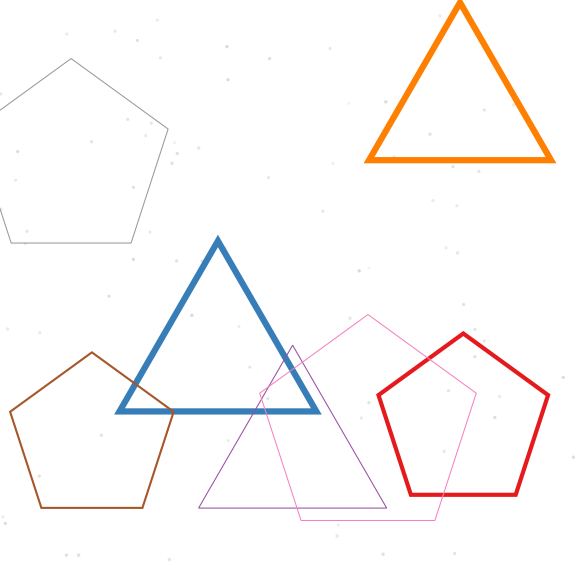[{"shape": "pentagon", "thickness": 2, "radius": 0.77, "center": [0.802, 0.267]}, {"shape": "triangle", "thickness": 3, "radius": 0.98, "center": [0.377, 0.385]}, {"shape": "triangle", "thickness": 0.5, "radius": 0.94, "center": [0.507, 0.213]}, {"shape": "triangle", "thickness": 3, "radius": 0.91, "center": [0.797, 0.813]}, {"shape": "pentagon", "thickness": 1, "radius": 0.74, "center": [0.159, 0.24]}, {"shape": "pentagon", "thickness": 0.5, "radius": 0.99, "center": [0.637, 0.257]}, {"shape": "pentagon", "thickness": 0.5, "radius": 0.88, "center": [0.123, 0.721]}]